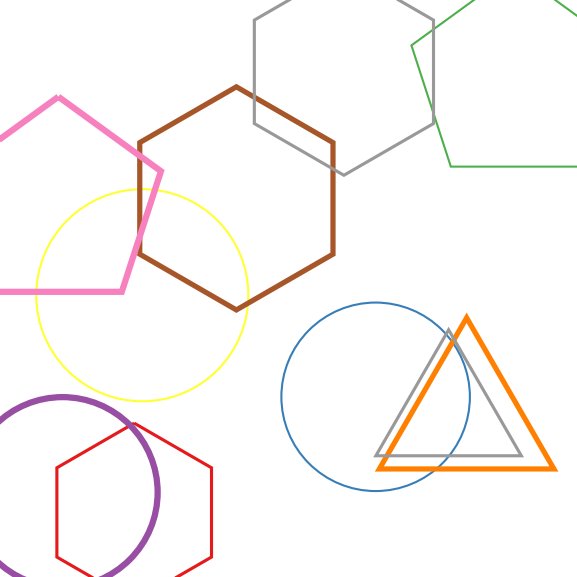[{"shape": "hexagon", "thickness": 1.5, "radius": 0.77, "center": [0.232, 0.112]}, {"shape": "circle", "thickness": 1, "radius": 0.82, "center": [0.65, 0.312]}, {"shape": "pentagon", "thickness": 1, "radius": 0.94, "center": [0.891, 0.863]}, {"shape": "circle", "thickness": 3, "radius": 0.82, "center": [0.108, 0.147]}, {"shape": "triangle", "thickness": 2.5, "radius": 0.87, "center": [0.808, 0.274]}, {"shape": "circle", "thickness": 1, "radius": 0.92, "center": [0.246, 0.488]}, {"shape": "hexagon", "thickness": 2.5, "radius": 0.97, "center": [0.409, 0.656]}, {"shape": "pentagon", "thickness": 3, "radius": 0.93, "center": [0.101, 0.645]}, {"shape": "hexagon", "thickness": 1.5, "radius": 0.9, "center": [0.596, 0.875]}, {"shape": "triangle", "thickness": 1.5, "radius": 0.73, "center": [0.777, 0.283]}]